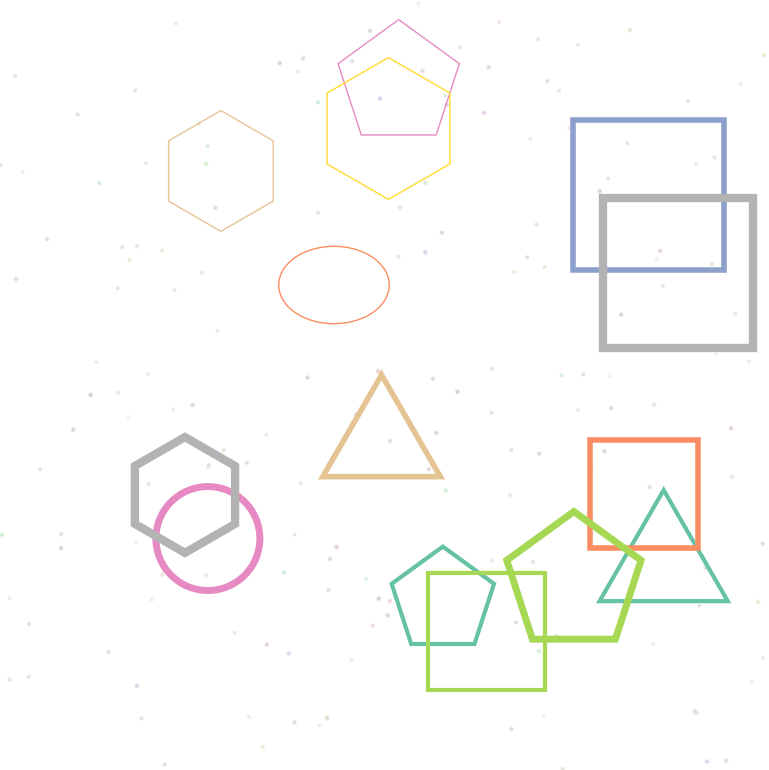[{"shape": "triangle", "thickness": 1.5, "radius": 0.48, "center": [0.862, 0.267]}, {"shape": "pentagon", "thickness": 1.5, "radius": 0.35, "center": [0.575, 0.22]}, {"shape": "square", "thickness": 2, "radius": 0.35, "center": [0.837, 0.358]}, {"shape": "oval", "thickness": 0.5, "radius": 0.36, "center": [0.434, 0.63]}, {"shape": "square", "thickness": 2, "radius": 0.49, "center": [0.842, 0.747]}, {"shape": "pentagon", "thickness": 0.5, "radius": 0.41, "center": [0.518, 0.892]}, {"shape": "circle", "thickness": 2.5, "radius": 0.34, "center": [0.27, 0.301]}, {"shape": "square", "thickness": 1.5, "radius": 0.38, "center": [0.632, 0.18]}, {"shape": "pentagon", "thickness": 2.5, "radius": 0.46, "center": [0.745, 0.244]}, {"shape": "hexagon", "thickness": 0.5, "radius": 0.46, "center": [0.504, 0.833]}, {"shape": "triangle", "thickness": 2, "radius": 0.44, "center": [0.496, 0.425]}, {"shape": "hexagon", "thickness": 0.5, "radius": 0.39, "center": [0.287, 0.778]}, {"shape": "square", "thickness": 3, "radius": 0.49, "center": [0.88, 0.646]}, {"shape": "hexagon", "thickness": 3, "radius": 0.38, "center": [0.24, 0.357]}]